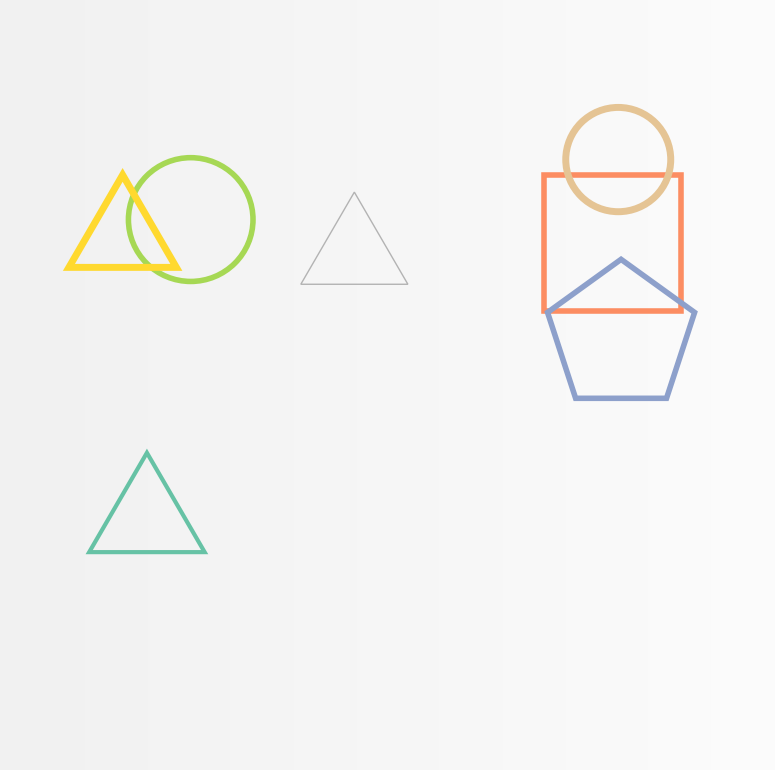[{"shape": "triangle", "thickness": 1.5, "radius": 0.43, "center": [0.19, 0.326]}, {"shape": "square", "thickness": 2, "radius": 0.44, "center": [0.791, 0.685]}, {"shape": "pentagon", "thickness": 2, "radius": 0.5, "center": [0.801, 0.563]}, {"shape": "circle", "thickness": 2, "radius": 0.4, "center": [0.246, 0.715]}, {"shape": "triangle", "thickness": 2.5, "radius": 0.4, "center": [0.158, 0.693]}, {"shape": "circle", "thickness": 2.5, "radius": 0.34, "center": [0.798, 0.793]}, {"shape": "triangle", "thickness": 0.5, "radius": 0.4, "center": [0.457, 0.671]}]